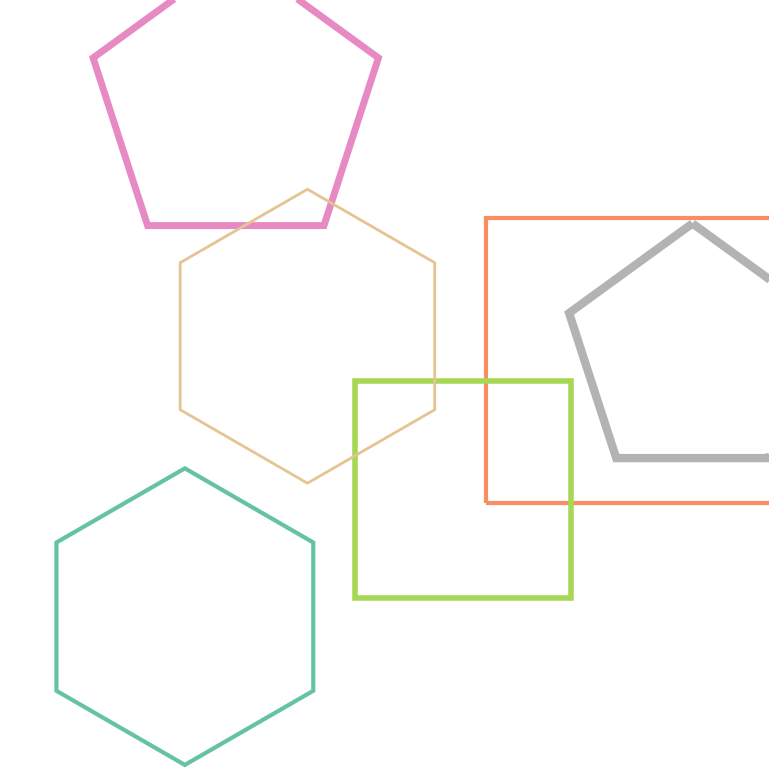[{"shape": "hexagon", "thickness": 1.5, "radius": 0.96, "center": [0.24, 0.199]}, {"shape": "square", "thickness": 1.5, "radius": 0.93, "center": [0.816, 0.532]}, {"shape": "pentagon", "thickness": 2.5, "radius": 0.97, "center": [0.306, 0.865]}, {"shape": "square", "thickness": 2, "radius": 0.7, "center": [0.601, 0.364]}, {"shape": "hexagon", "thickness": 1, "radius": 0.95, "center": [0.399, 0.563]}, {"shape": "pentagon", "thickness": 3, "radius": 0.84, "center": [0.899, 0.541]}]